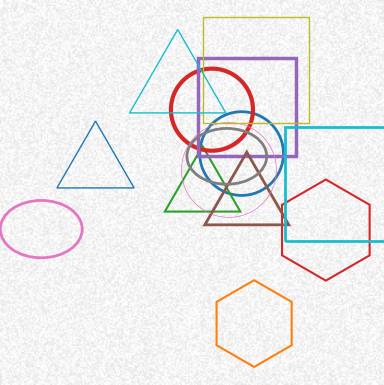[{"shape": "circle", "thickness": 2, "radius": 0.54, "center": [0.628, 0.601]}, {"shape": "triangle", "thickness": 1, "radius": 0.58, "center": [0.248, 0.57]}, {"shape": "hexagon", "thickness": 1.5, "radius": 0.56, "center": [0.66, 0.16]}, {"shape": "triangle", "thickness": 1.5, "radius": 0.57, "center": [0.526, 0.507]}, {"shape": "circle", "thickness": 3, "radius": 0.53, "center": [0.551, 0.715]}, {"shape": "hexagon", "thickness": 1.5, "radius": 0.66, "center": [0.846, 0.402]}, {"shape": "square", "thickness": 2.5, "radius": 0.64, "center": [0.641, 0.721]}, {"shape": "triangle", "thickness": 2, "radius": 0.63, "center": [0.641, 0.479]}, {"shape": "oval", "thickness": 2, "radius": 0.53, "center": [0.107, 0.405]}, {"shape": "circle", "thickness": 0.5, "radius": 0.62, "center": [0.595, 0.559]}, {"shape": "oval", "thickness": 2, "radius": 0.52, "center": [0.589, 0.594]}, {"shape": "square", "thickness": 1, "radius": 0.69, "center": [0.664, 0.818]}, {"shape": "triangle", "thickness": 1, "radius": 0.72, "center": [0.462, 0.779]}, {"shape": "square", "thickness": 2, "radius": 0.74, "center": [0.889, 0.521]}]